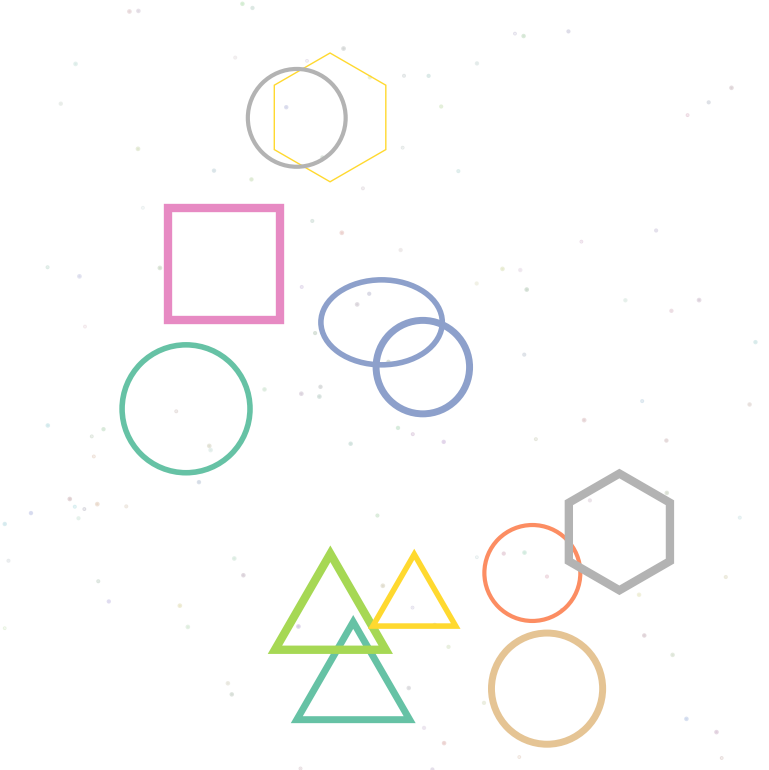[{"shape": "triangle", "thickness": 2.5, "radius": 0.42, "center": [0.459, 0.108]}, {"shape": "circle", "thickness": 2, "radius": 0.42, "center": [0.242, 0.469]}, {"shape": "circle", "thickness": 1.5, "radius": 0.31, "center": [0.691, 0.256]}, {"shape": "oval", "thickness": 2, "radius": 0.39, "center": [0.496, 0.581]}, {"shape": "circle", "thickness": 2.5, "radius": 0.3, "center": [0.549, 0.523]}, {"shape": "square", "thickness": 3, "radius": 0.36, "center": [0.291, 0.657]}, {"shape": "triangle", "thickness": 3, "radius": 0.42, "center": [0.429, 0.198]}, {"shape": "hexagon", "thickness": 0.5, "radius": 0.42, "center": [0.429, 0.848]}, {"shape": "triangle", "thickness": 2, "radius": 0.31, "center": [0.538, 0.218]}, {"shape": "circle", "thickness": 2.5, "radius": 0.36, "center": [0.71, 0.106]}, {"shape": "circle", "thickness": 1.5, "radius": 0.32, "center": [0.385, 0.847]}, {"shape": "hexagon", "thickness": 3, "radius": 0.38, "center": [0.804, 0.309]}]